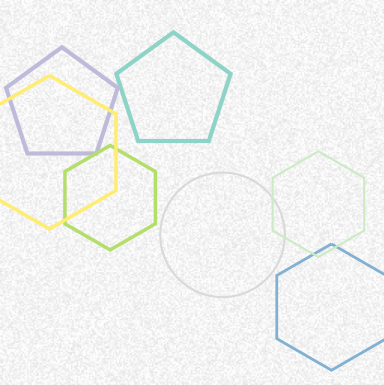[{"shape": "pentagon", "thickness": 3, "radius": 0.78, "center": [0.451, 0.76]}, {"shape": "pentagon", "thickness": 3, "radius": 0.76, "center": [0.161, 0.725]}, {"shape": "hexagon", "thickness": 2, "radius": 0.82, "center": [0.861, 0.202]}, {"shape": "hexagon", "thickness": 2.5, "radius": 0.68, "center": [0.286, 0.487]}, {"shape": "circle", "thickness": 1.5, "radius": 0.81, "center": [0.578, 0.39]}, {"shape": "hexagon", "thickness": 1.5, "radius": 0.69, "center": [0.827, 0.47]}, {"shape": "hexagon", "thickness": 2.5, "radius": 1.0, "center": [0.129, 0.604]}]